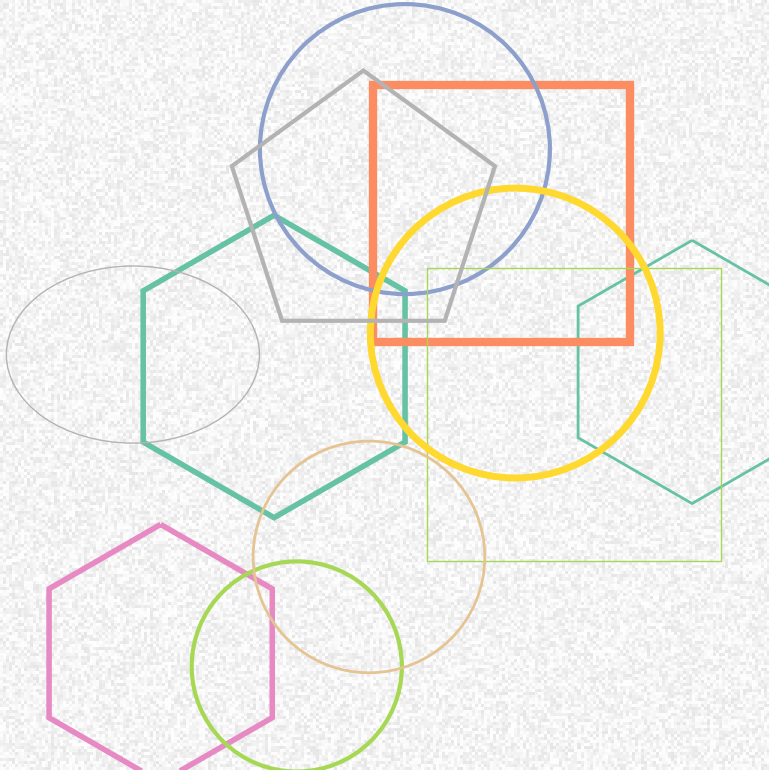[{"shape": "hexagon", "thickness": 2, "radius": 0.98, "center": [0.356, 0.524]}, {"shape": "hexagon", "thickness": 1, "radius": 0.85, "center": [0.899, 0.517]}, {"shape": "square", "thickness": 3, "radius": 0.83, "center": [0.652, 0.723]}, {"shape": "circle", "thickness": 1.5, "radius": 0.94, "center": [0.526, 0.806]}, {"shape": "hexagon", "thickness": 2, "radius": 0.84, "center": [0.209, 0.152]}, {"shape": "square", "thickness": 0.5, "radius": 0.95, "center": [0.745, 0.462]}, {"shape": "circle", "thickness": 1.5, "radius": 0.68, "center": [0.385, 0.134]}, {"shape": "circle", "thickness": 2.5, "radius": 0.94, "center": [0.669, 0.567]}, {"shape": "circle", "thickness": 1, "radius": 0.75, "center": [0.479, 0.277]}, {"shape": "pentagon", "thickness": 1.5, "radius": 0.9, "center": [0.472, 0.729]}, {"shape": "oval", "thickness": 0.5, "radius": 0.82, "center": [0.173, 0.54]}]